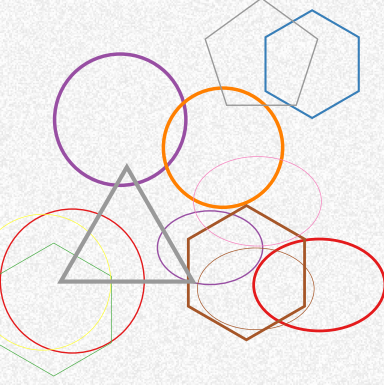[{"shape": "circle", "thickness": 1, "radius": 0.93, "center": [0.188, 0.27]}, {"shape": "oval", "thickness": 2, "radius": 0.85, "center": [0.829, 0.26]}, {"shape": "hexagon", "thickness": 1.5, "radius": 0.7, "center": [0.811, 0.833]}, {"shape": "hexagon", "thickness": 0.5, "radius": 0.86, "center": [0.14, 0.196]}, {"shape": "oval", "thickness": 1, "radius": 0.68, "center": [0.546, 0.357]}, {"shape": "circle", "thickness": 2.5, "radius": 0.85, "center": [0.312, 0.689]}, {"shape": "circle", "thickness": 2.5, "radius": 0.77, "center": [0.579, 0.616]}, {"shape": "circle", "thickness": 0.5, "radius": 0.88, "center": [0.111, 0.267]}, {"shape": "hexagon", "thickness": 2, "radius": 0.87, "center": [0.64, 0.292]}, {"shape": "oval", "thickness": 0.5, "radius": 0.76, "center": [0.664, 0.25]}, {"shape": "oval", "thickness": 0.5, "radius": 0.83, "center": [0.669, 0.477]}, {"shape": "pentagon", "thickness": 1, "radius": 0.77, "center": [0.679, 0.851]}, {"shape": "triangle", "thickness": 3, "radius": 0.99, "center": [0.329, 0.368]}]